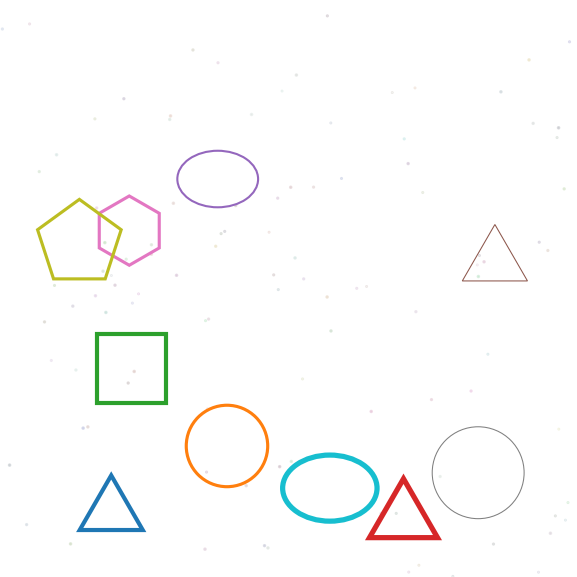[{"shape": "triangle", "thickness": 2, "radius": 0.32, "center": [0.193, 0.113]}, {"shape": "circle", "thickness": 1.5, "radius": 0.35, "center": [0.393, 0.227]}, {"shape": "square", "thickness": 2, "radius": 0.3, "center": [0.228, 0.361]}, {"shape": "triangle", "thickness": 2.5, "radius": 0.34, "center": [0.699, 0.102]}, {"shape": "oval", "thickness": 1, "radius": 0.35, "center": [0.377, 0.689]}, {"shape": "triangle", "thickness": 0.5, "radius": 0.33, "center": [0.857, 0.545]}, {"shape": "hexagon", "thickness": 1.5, "radius": 0.3, "center": [0.224, 0.6]}, {"shape": "circle", "thickness": 0.5, "radius": 0.4, "center": [0.828, 0.181]}, {"shape": "pentagon", "thickness": 1.5, "radius": 0.38, "center": [0.137, 0.578]}, {"shape": "oval", "thickness": 2.5, "radius": 0.41, "center": [0.571, 0.154]}]